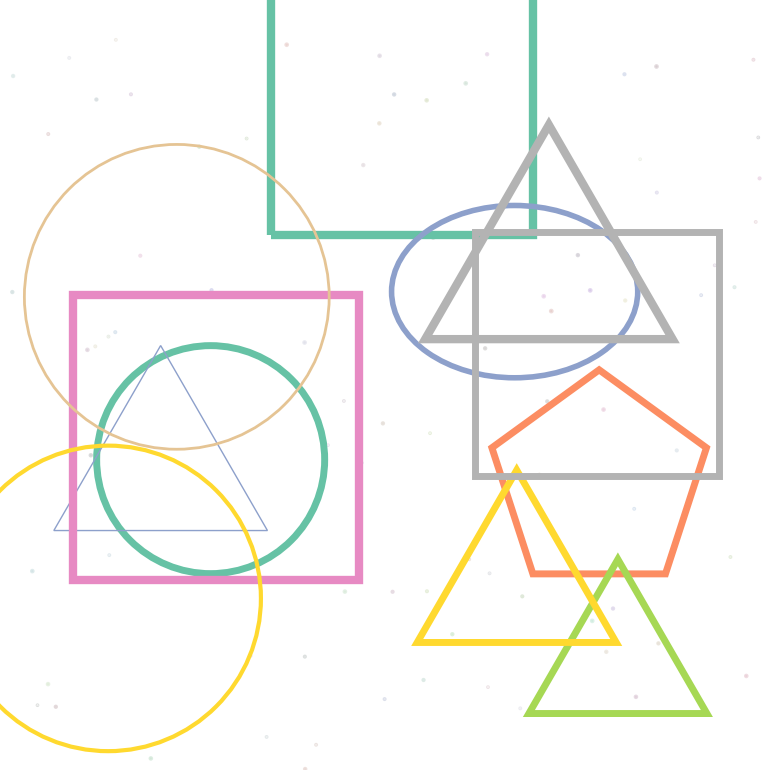[{"shape": "square", "thickness": 3, "radius": 0.85, "center": [0.522, 0.865]}, {"shape": "circle", "thickness": 2.5, "radius": 0.74, "center": [0.274, 0.403]}, {"shape": "pentagon", "thickness": 2.5, "radius": 0.73, "center": [0.778, 0.373]}, {"shape": "triangle", "thickness": 0.5, "radius": 0.8, "center": [0.209, 0.391]}, {"shape": "oval", "thickness": 2, "radius": 0.8, "center": [0.668, 0.621]}, {"shape": "square", "thickness": 3, "radius": 0.93, "center": [0.281, 0.432]}, {"shape": "triangle", "thickness": 2.5, "radius": 0.67, "center": [0.802, 0.14]}, {"shape": "circle", "thickness": 1.5, "radius": 0.99, "center": [0.14, 0.223]}, {"shape": "triangle", "thickness": 2.5, "radius": 0.75, "center": [0.671, 0.24]}, {"shape": "circle", "thickness": 1, "radius": 0.99, "center": [0.23, 0.614]}, {"shape": "square", "thickness": 2.5, "radius": 0.79, "center": [0.776, 0.54]}, {"shape": "triangle", "thickness": 3, "radius": 0.93, "center": [0.713, 0.652]}]